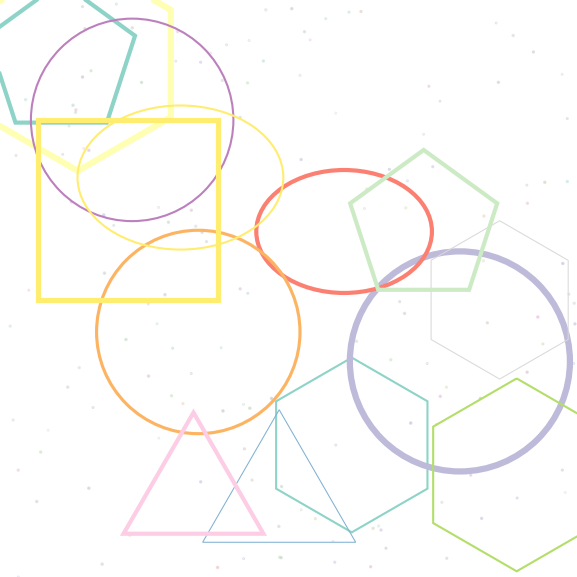[{"shape": "pentagon", "thickness": 2, "radius": 0.67, "center": [0.106, 0.896]}, {"shape": "hexagon", "thickness": 1, "radius": 0.76, "center": [0.609, 0.229]}, {"shape": "hexagon", "thickness": 3, "radius": 0.93, "center": [0.135, 0.889]}, {"shape": "circle", "thickness": 3, "radius": 0.95, "center": [0.796, 0.373]}, {"shape": "oval", "thickness": 2, "radius": 0.76, "center": [0.596, 0.598]}, {"shape": "triangle", "thickness": 0.5, "radius": 0.77, "center": [0.483, 0.137]}, {"shape": "circle", "thickness": 1.5, "radius": 0.88, "center": [0.343, 0.424]}, {"shape": "hexagon", "thickness": 1, "radius": 0.83, "center": [0.895, 0.177]}, {"shape": "triangle", "thickness": 2, "radius": 0.7, "center": [0.335, 0.145]}, {"shape": "hexagon", "thickness": 0.5, "radius": 0.69, "center": [0.865, 0.48]}, {"shape": "circle", "thickness": 1, "radius": 0.88, "center": [0.229, 0.792]}, {"shape": "pentagon", "thickness": 2, "radius": 0.67, "center": [0.734, 0.606]}, {"shape": "oval", "thickness": 1, "radius": 0.89, "center": [0.312, 0.692]}, {"shape": "square", "thickness": 2.5, "radius": 0.78, "center": [0.222, 0.636]}]